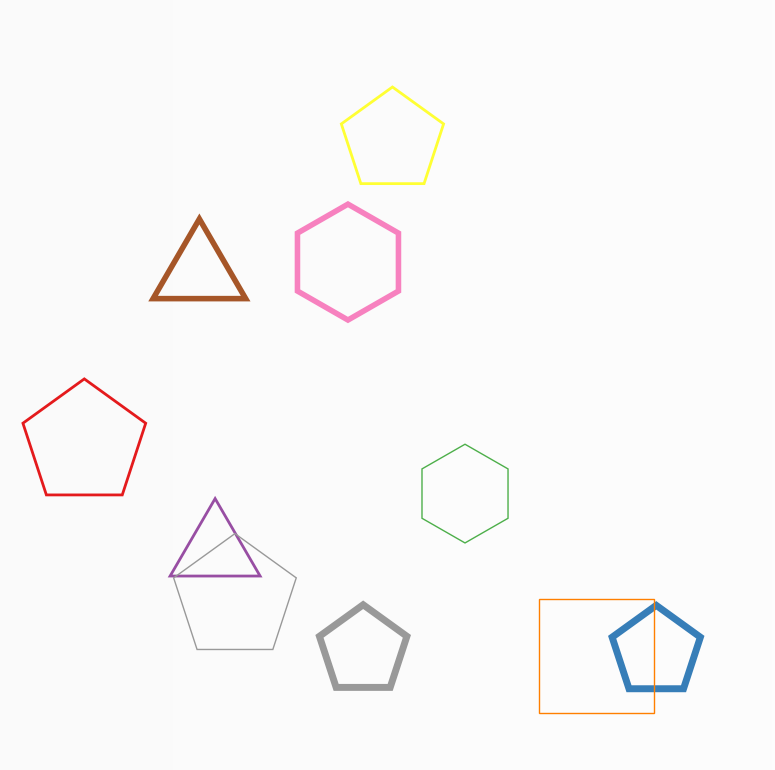[{"shape": "pentagon", "thickness": 1, "radius": 0.42, "center": [0.109, 0.425]}, {"shape": "pentagon", "thickness": 2.5, "radius": 0.3, "center": [0.847, 0.154]}, {"shape": "hexagon", "thickness": 0.5, "radius": 0.32, "center": [0.6, 0.359]}, {"shape": "triangle", "thickness": 1, "radius": 0.34, "center": [0.278, 0.285]}, {"shape": "square", "thickness": 0.5, "radius": 0.37, "center": [0.77, 0.149]}, {"shape": "pentagon", "thickness": 1, "radius": 0.35, "center": [0.506, 0.818]}, {"shape": "triangle", "thickness": 2, "radius": 0.34, "center": [0.257, 0.647]}, {"shape": "hexagon", "thickness": 2, "radius": 0.38, "center": [0.449, 0.66]}, {"shape": "pentagon", "thickness": 0.5, "radius": 0.42, "center": [0.303, 0.224]}, {"shape": "pentagon", "thickness": 2.5, "radius": 0.3, "center": [0.469, 0.155]}]